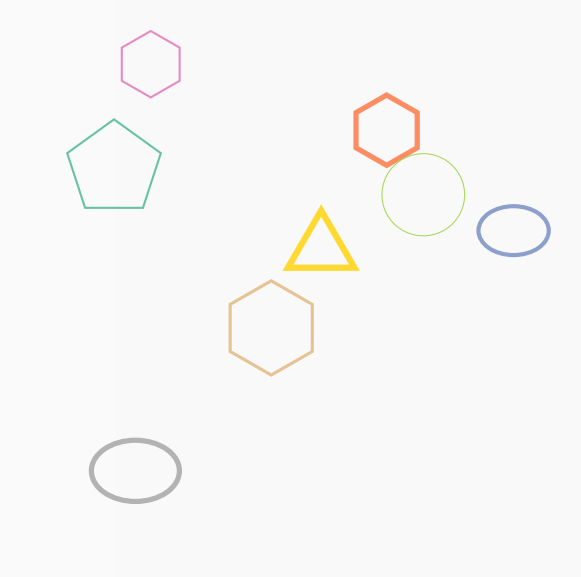[{"shape": "pentagon", "thickness": 1, "radius": 0.42, "center": [0.196, 0.708]}, {"shape": "hexagon", "thickness": 2.5, "radius": 0.3, "center": [0.665, 0.774]}, {"shape": "oval", "thickness": 2, "radius": 0.3, "center": [0.884, 0.6]}, {"shape": "hexagon", "thickness": 1, "radius": 0.29, "center": [0.259, 0.888]}, {"shape": "circle", "thickness": 0.5, "radius": 0.36, "center": [0.728, 0.662]}, {"shape": "triangle", "thickness": 3, "radius": 0.33, "center": [0.553, 0.569]}, {"shape": "hexagon", "thickness": 1.5, "radius": 0.41, "center": [0.467, 0.431]}, {"shape": "oval", "thickness": 2.5, "radius": 0.38, "center": [0.233, 0.184]}]